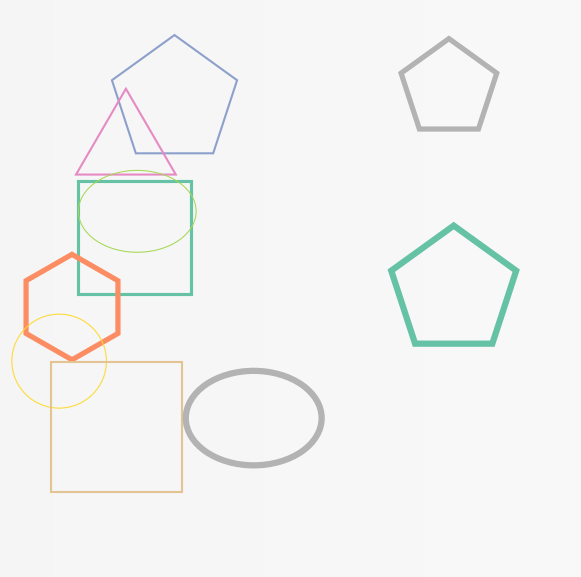[{"shape": "square", "thickness": 1.5, "radius": 0.49, "center": [0.232, 0.588]}, {"shape": "pentagon", "thickness": 3, "radius": 0.57, "center": [0.781, 0.495]}, {"shape": "hexagon", "thickness": 2.5, "radius": 0.46, "center": [0.124, 0.467]}, {"shape": "pentagon", "thickness": 1, "radius": 0.57, "center": [0.3, 0.825]}, {"shape": "triangle", "thickness": 1, "radius": 0.5, "center": [0.217, 0.746]}, {"shape": "oval", "thickness": 0.5, "radius": 0.51, "center": [0.236, 0.633]}, {"shape": "circle", "thickness": 0.5, "radius": 0.41, "center": [0.102, 0.374]}, {"shape": "square", "thickness": 1, "radius": 0.56, "center": [0.201, 0.26]}, {"shape": "pentagon", "thickness": 2.5, "radius": 0.43, "center": [0.772, 0.846]}, {"shape": "oval", "thickness": 3, "radius": 0.58, "center": [0.437, 0.275]}]